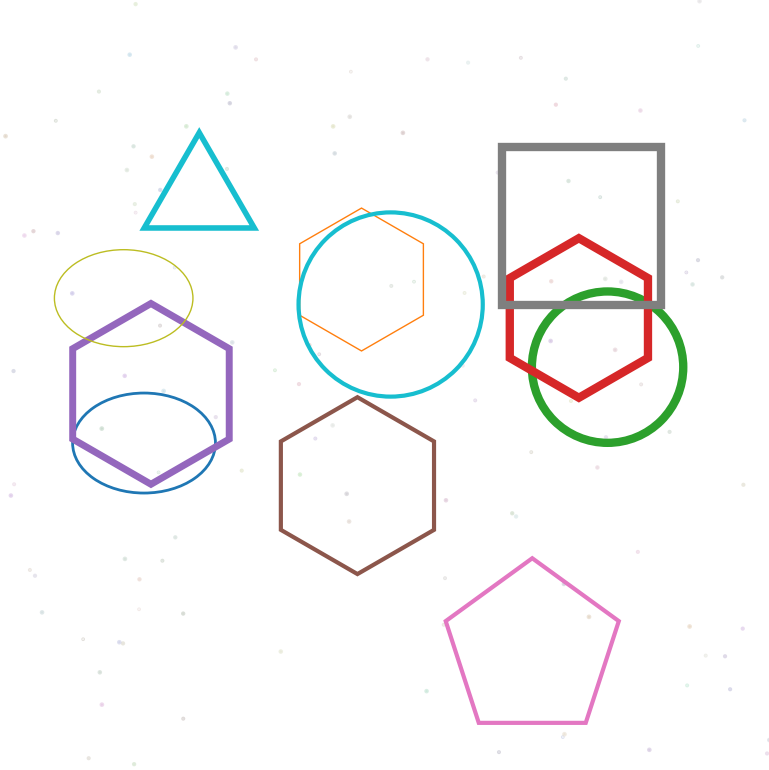[{"shape": "oval", "thickness": 1, "radius": 0.46, "center": [0.187, 0.425]}, {"shape": "hexagon", "thickness": 0.5, "radius": 0.46, "center": [0.47, 0.637]}, {"shape": "circle", "thickness": 3, "radius": 0.49, "center": [0.789, 0.523]}, {"shape": "hexagon", "thickness": 3, "radius": 0.52, "center": [0.752, 0.587]}, {"shape": "hexagon", "thickness": 2.5, "radius": 0.59, "center": [0.196, 0.488]}, {"shape": "hexagon", "thickness": 1.5, "radius": 0.57, "center": [0.464, 0.369]}, {"shape": "pentagon", "thickness": 1.5, "radius": 0.59, "center": [0.691, 0.157]}, {"shape": "square", "thickness": 3, "radius": 0.52, "center": [0.755, 0.706]}, {"shape": "oval", "thickness": 0.5, "radius": 0.45, "center": [0.161, 0.613]}, {"shape": "triangle", "thickness": 2, "radius": 0.41, "center": [0.259, 0.745]}, {"shape": "circle", "thickness": 1.5, "radius": 0.6, "center": [0.507, 0.605]}]